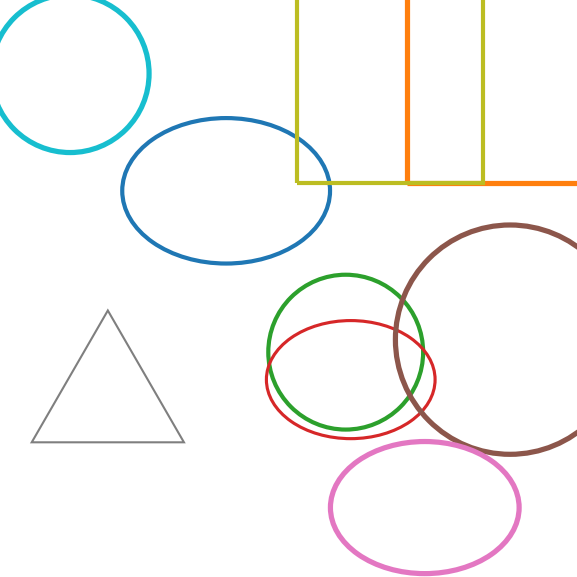[{"shape": "oval", "thickness": 2, "radius": 0.9, "center": [0.392, 0.669]}, {"shape": "square", "thickness": 2.5, "radius": 0.86, "center": [0.876, 0.853]}, {"shape": "circle", "thickness": 2, "radius": 0.67, "center": [0.599, 0.389]}, {"shape": "oval", "thickness": 1.5, "radius": 0.73, "center": [0.607, 0.342]}, {"shape": "circle", "thickness": 2.5, "radius": 0.99, "center": [0.883, 0.411]}, {"shape": "oval", "thickness": 2.5, "radius": 0.82, "center": [0.736, 0.12]}, {"shape": "triangle", "thickness": 1, "radius": 0.76, "center": [0.187, 0.309]}, {"shape": "square", "thickness": 2, "radius": 0.8, "center": [0.675, 0.843]}, {"shape": "circle", "thickness": 2.5, "radius": 0.68, "center": [0.121, 0.872]}]